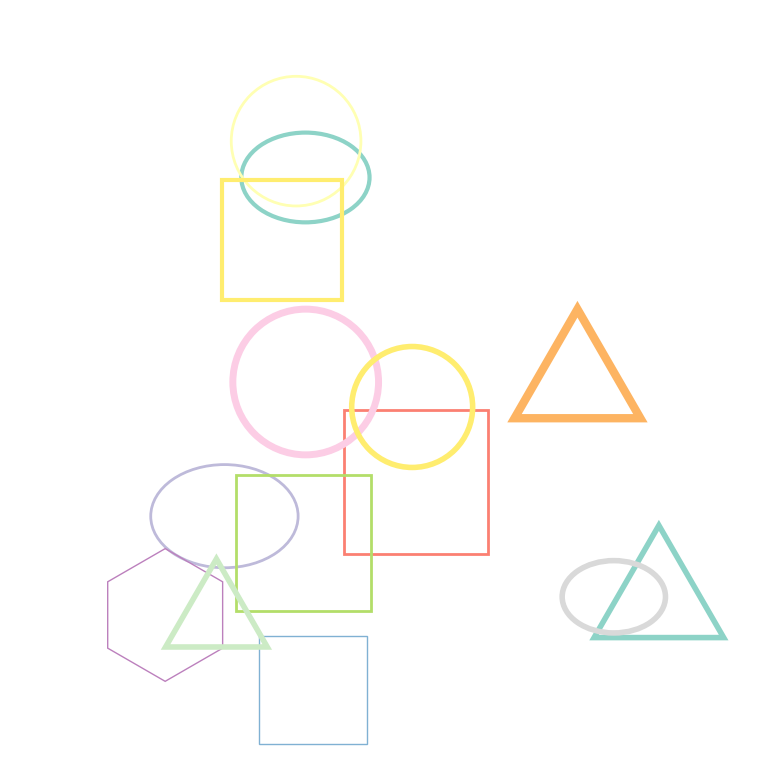[{"shape": "triangle", "thickness": 2, "radius": 0.49, "center": [0.856, 0.221]}, {"shape": "oval", "thickness": 1.5, "radius": 0.42, "center": [0.397, 0.77]}, {"shape": "circle", "thickness": 1, "radius": 0.42, "center": [0.385, 0.817]}, {"shape": "oval", "thickness": 1, "radius": 0.48, "center": [0.291, 0.33]}, {"shape": "square", "thickness": 1, "radius": 0.47, "center": [0.54, 0.374]}, {"shape": "square", "thickness": 0.5, "radius": 0.35, "center": [0.407, 0.104]}, {"shape": "triangle", "thickness": 3, "radius": 0.47, "center": [0.75, 0.504]}, {"shape": "square", "thickness": 1, "radius": 0.44, "center": [0.394, 0.295]}, {"shape": "circle", "thickness": 2.5, "radius": 0.47, "center": [0.397, 0.504]}, {"shape": "oval", "thickness": 2, "radius": 0.34, "center": [0.797, 0.225]}, {"shape": "hexagon", "thickness": 0.5, "radius": 0.43, "center": [0.215, 0.201]}, {"shape": "triangle", "thickness": 2, "radius": 0.38, "center": [0.281, 0.198]}, {"shape": "square", "thickness": 1.5, "radius": 0.39, "center": [0.366, 0.688]}, {"shape": "circle", "thickness": 2, "radius": 0.39, "center": [0.535, 0.471]}]